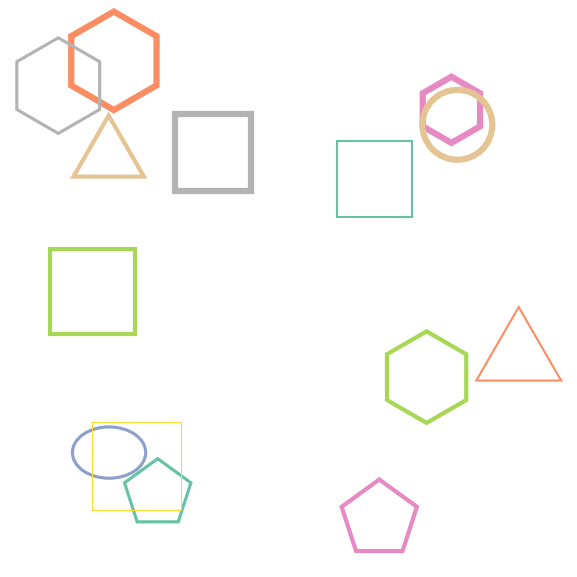[{"shape": "square", "thickness": 1, "radius": 0.33, "center": [0.648, 0.689]}, {"shape": "pentagon", "thickness": 1.5, "radius": 0.3, "center": [0.273, 0.144]}, {"shape": "hexagon", "thickness": 3, "radius": 0.43, "center": [0.197, 0.894]}, {"shape": "triangle", "thickness": 1, "radius": 0.42, "center": [0.898, 0.383]}, {"shape": "oval", "thickness": 1.5, "radius": 0.32, "center": [0.189, 0.215]}, {"shape": "pentagon", "thickness": 2, "radius": 0.34, "center": [0.657, 0.1]}, {"shape": "hexagon", "thickness": 3, "radius": 0.29, "center": [0.782, 0.809]}, {"shape": "hexagon", "thickness": 2, "radius": 0.4, "center": [0.739, 0.346]}, {"shape": "square", "thickness": 2, "radius": 0.37, "center": [0.16, 0.494]}, {"shape": "square", "thickness": 0.5, "radius": 0.38, "center": [0.236, 0.192]}, {"shape": "circle", "thickness": 3, "radius": 0.3, "center": [0.792, 0.783]}, {"shape": "triangle", "thickness": 2, "radius": 0.35, "center": [0.188, 0.729]}, {"shape": "hexagon", "thickness": 1.5, "radius": 0.41, "center": [0.101, 0.851]}, {"shape": "square", "thickness": 3, "radius": 0.33, "center": [0.368, 0.735]}]